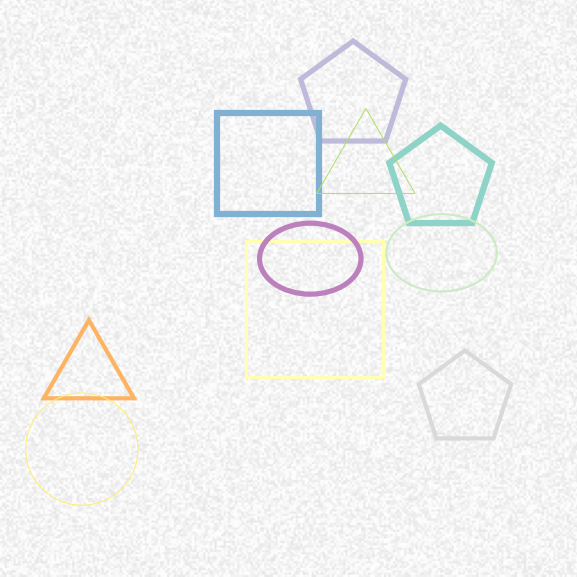[{"shape": "pentagon", "thickness": 3, "radius": 0.47, "center": [0.763, 0.688]}, {"shape": "square", "thickness": 1.5, "radius": 0.59, "center": [0.544, 0.464]}, {"shape": "pentagon", "thickness": 2.5, "radius": 0.48, "center": [0.611, 0.832]}, {"shape": "square", "thickness": 3, "radius": 0.44, "center": [0.464, 0.716]}, {"shape": "triangle", "thickness": 2, "radius": 0.45, "center": [0.154, 0.355]}, {"shape": "triangle", "thickness": 0.5, "radius": 0.49, "center": [0.634, 0.713]}, {"shape": "pentagon", "thickness": 2, "radius": 0.42, "center": [0.805, 0.308]}, {"shape": "oval", "thickness": 2.5, "radius": 0.44, "center": [0.537, 0.551]}, {"shape": "oval", "thickness": 1, "radius": 0.48, "center": [0.765, 0.561]}, {"shape": "circle", "thickness": 0.5, "radius": 0.49, "center": [0.142, 0.221]}]